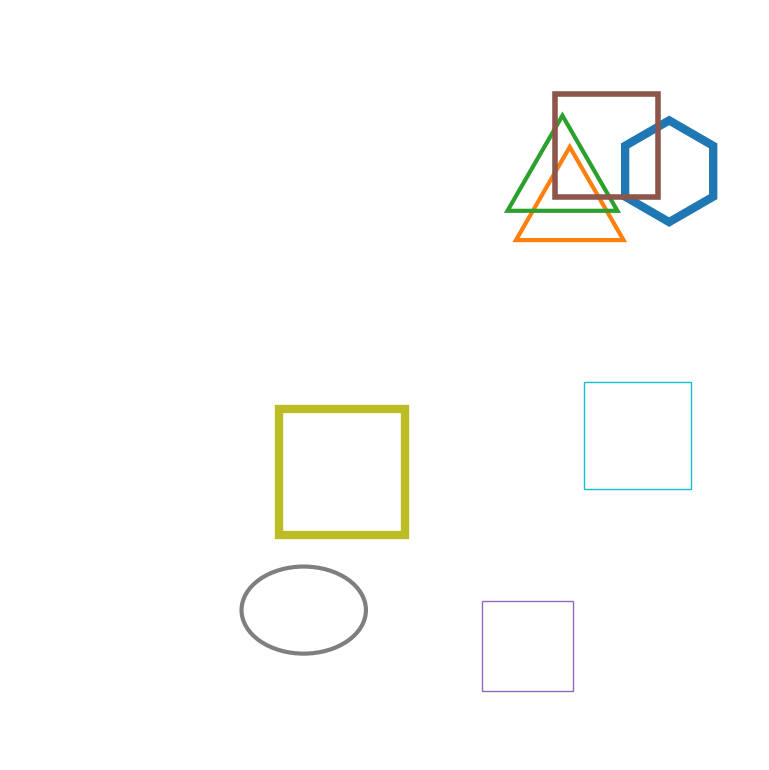[{"shape": "hexagon", "thickness": 3, "radius": 0.33, "center": [0.869, 0.778]}, {"shape": "triangle", "thickness": 1.5, "radius": 0.4, "center": [0.74, 0.728]}, {"shape": "triangle", "thickness": 1.5, "radius": 0.41, "center": [0.73, 0.767]}, {"shape": "square", "thickness": 0.5, "radius": 0.29, "center": [0.685, 0.161]}, {"shape": "square", "thickness": 2, "radius": 0.34, "center": [0.788, 0.811]}, {"shape": "oval", "thickness": 1.5, "radius": 0.4, "center": [0.394, 0.208]}, {"shape": "square", "thickness": 3, "radius": 0.41, "center": [0.444, 0.387]}, {"shape": "square", "thickness": 0.5, "radius": 0.35, "center": [0.828, 0.434]}]